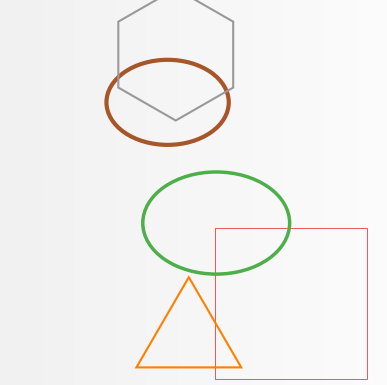[{"shape": "square", "thickness": 0.5, "radius": 0.99, "center": [0.751, 0.211]}, {"shape": "oval", "thickness": 2.5, "radius": 0.95, "center": [0.558, 0.421]}, {"shape": "triangle", "thickness": 1.5, "radius": 0.78, "center": [0.487, 0.124]}, {"shape": "oval", "thickness": 3, "radius": 0.79, "center": [0.433, 0.734]}, {"shape": "hexagon", "thickness": 1.5, "radius": 0.86, "center": [0.454, 0.858]}]